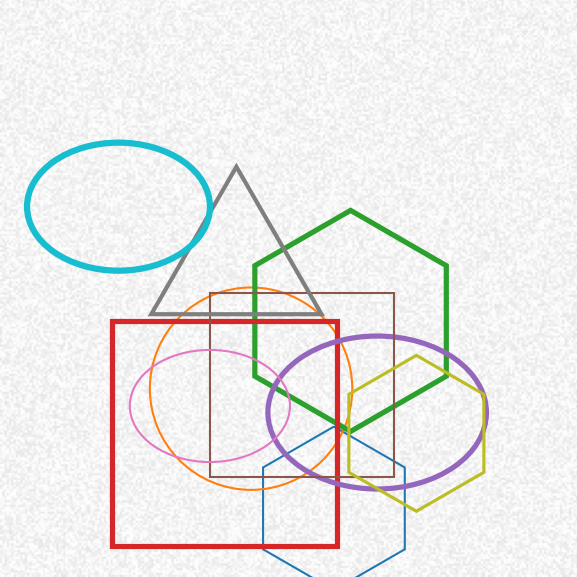[{"shape": "hexagon", "thickness": 1, "radius": 0.71, "center": [0.578, 0.119]}, {"shape": "circle", "thickness": 1, "radius": 0.88, "center": [0.435, 0.326]}, {"shape": "hexagon", "thickness": 2.5, "radius": 0.96, "center": [0.607, 0.443]}, {"shape": "square", "thickness": 2.5, "radius": 0.98, "center": [0.388, 0.248]}, {"shape": "oval", "thickness": 2.5, "radius": 0.95, "center": [0.653, 0.285]}, {"shape": "square", "thickness": 1, "radius": 0.79, "center": [0.523, 0.332]}, {"shape": "oval", "thickness": 1, "radius": 0.69, "center": [0.363, 0.296]}, {"shape": "triangle", "thickness": 2, "radius": 0.85, "center": [0.409, 0.54]}, {"shape": "hexagon", "thickness": 1.5, "radius": 0.68, "center": [0.721, 0.249]}, {"shape": "oval", "thickness": 3, "radius": 0.79, "center": [0.205, 0.641]}]